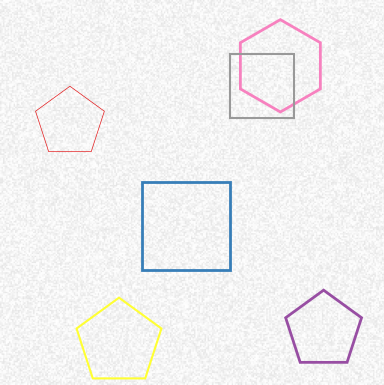[{"shape": "pentagon", "thickness": 0.5, "radius": 0.47, "center": [0.182, 0.682]}, {"shape": "square", "thickness": 2, "radius": 0.57, "center": [0.482, 0.412]}, {"shape": "pentagon", "thickness": 2, "radius": 0.52, "center": [0.841, 0.143]}, {"shape": "pentagon", "thickness": 1.5, "radius": 0.58, "center": [0.309, 0.111]}, {"shape": "hexagon", "thickness": 2, "radius": 0.6, "center": [0.728, 0.829]}, {"shape": "square", "thickness": 1.5, "radius": 0.42, "center": [0.681, 0.777]}]